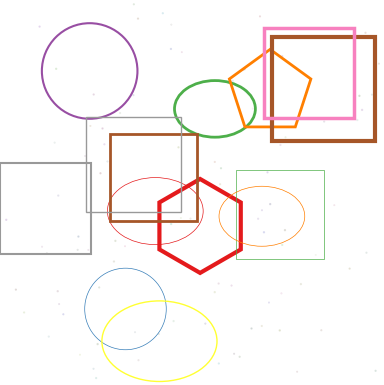[{"shape": "hexagon", "thickness": 3, "radius": 0.61, "center": [0.52, 0.413]}, {"shape": "oval", "thickness": 0.5, "radius": 0.62, "center": [0.403, 0.452]}, {"shape": "circle", "thickness": 0.5, "radius": 0.53, "center": [0.326, 0.198]}, {"shape": "oval", "thickness": 2, "radius": 0.53, "center": [0.558, 0.717]}, {"shape": "square", "thickness": 0.5, "radius": 0.57, "center": [0.727, 0.443]}, {"shape": "circle", "thickness": 1.5, "radius": 0.62, "center": [0.233, 0.816]}, {"shape": "oval", "thickness": 0.5, "radius": 0.56, "center": [0.68, 0.438]}, {"shape": "pentagon", "thickness": 2, "radius": 0.56, "center": [0.702, 0.76]}, {"shape": "oval", "thickness": 1, "radius": 0.75, "center": [0.414, 0.114]}, {"shape": "square", "thickness": 3, "radius": 0.67, "center": [0.84, 0.768]}, {"shape": "square", "thickness": 2, "radius": 0.56, "center": [0.399, 0.539]}, {"shape": "square", "thickness": 2.5, "radius": 0.58, "center": [0.802, 0.811]}, {"shape": "square", "thickness": 1.5, "radius": 0.59, "center": [0.119, 0.458]}, {"shape": "square", "thickness": 1, "radius": 0.62, "center": [0.347, 0.572]}]